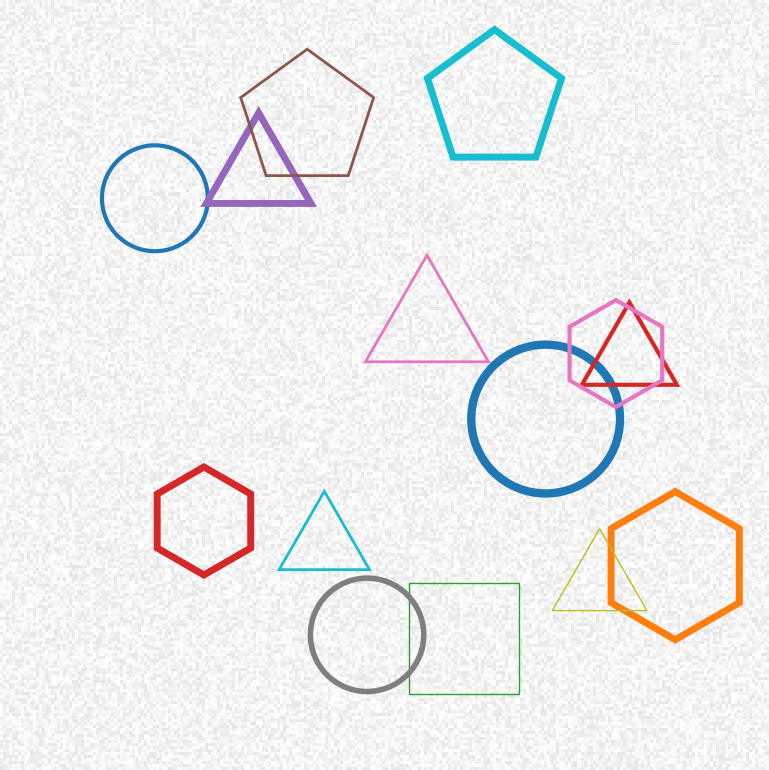[{"shape": "circle", "thickness": 3, "radius": 0.48, "center": [0.709, 0.456]}, {"shape": "circle", "thickness": 1.5, "radius": 0.34, "center": [0.201, 0.743]}, {"shape": "hexagon", "thickness": 2.5, "radius": 0.48, "center": [0.877, 0.265]}, {"shape": "square", "thickness": 0.5, "radius": 0.36, "center": [0.603, 0.171]}, {"shape": "hexagon", "thickness": 2.5, "radius": 0.35, "center": [0.265, 0.323]}, {"shape": "triangle", "thickness": 1.5, "radius": 0.36, "center": [0.817, 0.536]}, {"shape": "triangle", "thickness": 2.5, "radius": 0.39, "center": [0.336, 0.775]}, {"shape": "pentagon", "thickness": 1, "radius": 0.45, "center": [0.399, 0.845]}, {"shape": "hexagon", "thickness": 1.5, "radius": 0.35, "center": [0.8, 0.541]}, {"shape": "triangle", "thickness": 1, "radius": 0.46, "center": [0.554, 0.576]}, {"shape": "circle", "thickness": 2, "radius": 0.37, "center": [0.477, 0.176]}, {"shape": "triangle", "thickness": 0.5, "radius": 0.35, "center": [0.779, 0.242]}, {"shape": "pentagon", "thickness": 2.5, "radius": 0.46, "center": [0.642, 0.87]}, {"shape": "triangle", "thickness": 1, "radius": 0.34, "center": [0.421, 0.294]}]